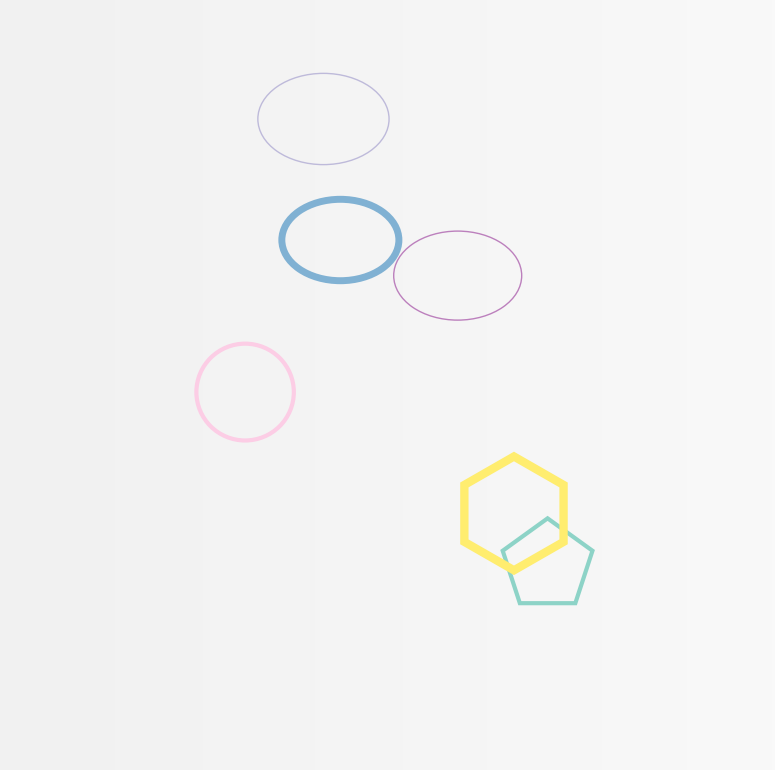[{"shape": "pentagon", "thickness": 1.5, "radius": 0.3, "center": [0.707, 0.266]}, {"shape": "oval", "thickness": 0.5, "radius": 0.42, "center": [0.417, 0.845]}, {"shape": "oval", "thickness": 2.5, "radius": 0.38, "center": [0.439, 0.688]}, {"shape": "circle", "thickness": 1.5, "radius": 0.31, "center": [0.316, 0.491]}, {"shape": "oval", "thickness": 0.5, "radius": 0.41, "center": [0.591, 0.642]}, {"shape": "hexagon", "thickness": 3, "radius": 0.37, "center": [0.663, 0.333]}]